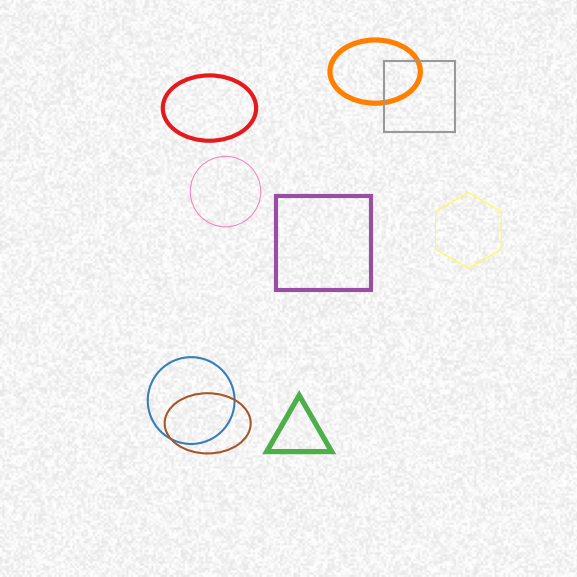[{"shape": "oval", "thickness": 2, "radius": 0.4, "center": [0.363, 0.812]}, {"shape": "circle", "thickness": 1, "radius": 0.38, "center": [0.331, 0.306]}, {"shape": "triangle", "thickness": 2.5, "radius": 0.32, "center": [0.518, 0.25]}, {"shape": "square", "thickness": 2, "radius": 0.41, "center": [0.56, 0.578]}, {"shape": "oval", "thickness": 2.5, "radius": 0.39, "center": [0.65, 0.875]}, {"shape": "hexagon", "thickness": 0.5, "radius": 0.33, "center": [0.811, 0.6]}, {"shape": "oval", "thickness": 1, "radius": 0.37, "center": [0.36, 0.266]}, {"shape": "circle", "thickness": 0.5, "radius": 0.31, "center": [0.39, 0.667]}, {"shape": "square", "thickness": 1, "radius": 0.31, "center": [0.726, 0.832]}]